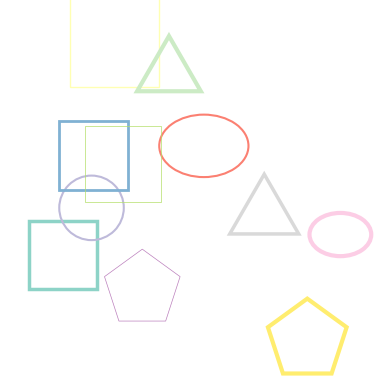[{"shape": "square", "thickness": 2.5, "radius": 0.44, "center": [0.164, 0.337]}, {"shape": "square", "thickness": 1, "radius": 0.58, "center": [0.297, 0.889]}, {"shape": "circle", "thickness": 1.5, "radius": 0.42, "center": [0.238, 0.46]}, {"shape": "oval", "thickness": 1.5, "radius": 0.58, "center": [0.529, 0.621]}, {"shape": "square", "thickness": 2, "radius": 0.45, "center": [0.242, 0.596]}, {"shape": "square", "thickness": 0.5, "radius": 0.49, "center": [0.319, 0.575]}, {"shape": "oval", "thickness": 3, "radius": 0.4, "center": [0.884, 0.391]}, {"shape": "triangle", "thickness": 2.5, "radius": 0.52, "center": [0.686, 0.444]}, {"shape": "pentagon", "thickness": 0.5, "radius": 0.52, "center": [0.37, 0.25]}, {"shape": "triangle", "thickness": 3, "radius": 0.48, "center": [0.439, 0.811]}, {"shape": "pentagon", "thickness": 3, "radius": 0.54, "center": [0.798, 0.117]}]